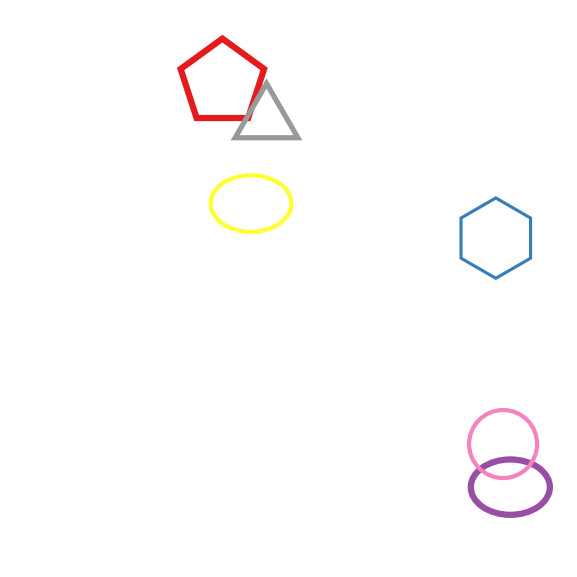[{"shape": "pentagon", "thickness": 3, "radius": 0.38, "center": [0.385, 0.856]}, {"shape": "hexagon", "thickness": 1.5, "radius": 0.35, "center": [0.859, 0.587]}, {"shape": "oval", "thickness": 3, "radius": 0.34, "center": [0.884, 0.156]}, {"shape": "oval", "thickness": 2, "radius": 0.35, "center": [0.435, 0.647]}, {"shape": "circle", "thickness": 2, "radius": 0.29, "center": [0.871, 0.23]}, {"shape": "triangle", "thickness": 2.5, "radius": 0.31, "center": [0.462, 0.792]}]